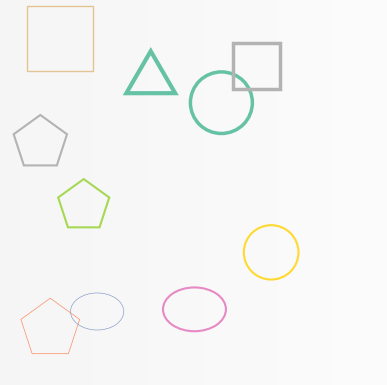[{"shape": "circle", "thickness": 2.5, "radius": 0.4, "center": [0.571, 0.733]}, {"shape": "triangle", "thickness": 3, "radius": 0.36, "center": [0.389, 0.794]}, {"shape": "pentagon", "thickness": 0.5, "radius": 0.4, "center": [0.13, 0.146]}, {"shape": "oval", "thickness": 0.5, "radius": 0.34, "center": [0.251, 0.191]}, {"shape": "oval", "thickness": 1.5, "radius": 0.41, "center": [0.502, 0.197]}, {"shape": "pentagon", "thickness": 1.5, "radius": 0.35, "center": [0.216, 0.466]}, {"shape": "circle", "thickness": 1.5, "radius": 0.35, "center": [0.7, 0.345]}, {"shape": "square", "thickness": 1, "radius": 0.42, "center": [0.155, 0.9]}, {"shape": "pentagon", "thickness": 1.5, "radius": 0.36, "center": [0.104, 0.629]}, {"shape": "square", "thickness": 2.5, "radius": 0.3, "center": [0.662, 0.829]}]